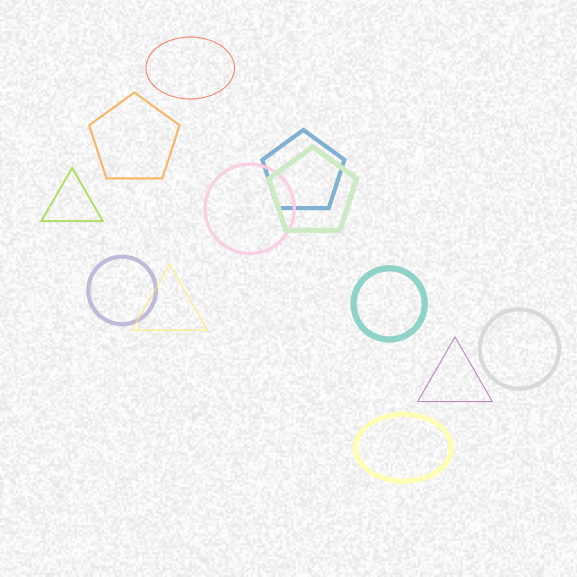[{"shape": "circle", "thickness": 3, "radius": 0.31, "center": [0.674, 0.473]}, {"shape": "oval", "thickness": 2.5, "radius": 0.41, "center": [0.699, 0.224]}, {"shape": "circle", "thickness": 2, "radius": 0.29, "center": [0.211, 0.496]}, {"shape": "oval", "thickness": 0.5, "radius": 0.38, "center": [0.329, 0.881]}, {"shape": "pentagon", "thickness": 2, "radius": 0.37, "center": [0.525, 0.699]}, {"shape": "pentagon", "thickness": 1, "radius": 0.41, "center": [0.233, 0.757]}, {"shape": "triangle", "thickness": 1, "radius": 0.31, "center": [0.125, 0.647]}, {"shape": "circle", "thickness": 1.5, "radius": 0.39, "center": [0.432, 0.638]}, {"shape": "circle", "thickness": 2, "radius": 0.34, "center": [0.899, 0.395]}, {"shape": "triangle", "thickness": 0.5, "radius": 0.37, "center": [0.788, 0.341]}, {"shape": "pentagon", "thickness": 2.5, "radius": 0.4, "center": [0.542, 0.665]}, {"shape": "triangle", "thickness": 0.5, "radius": 0.38, "center": [0.294, 0.465]}]